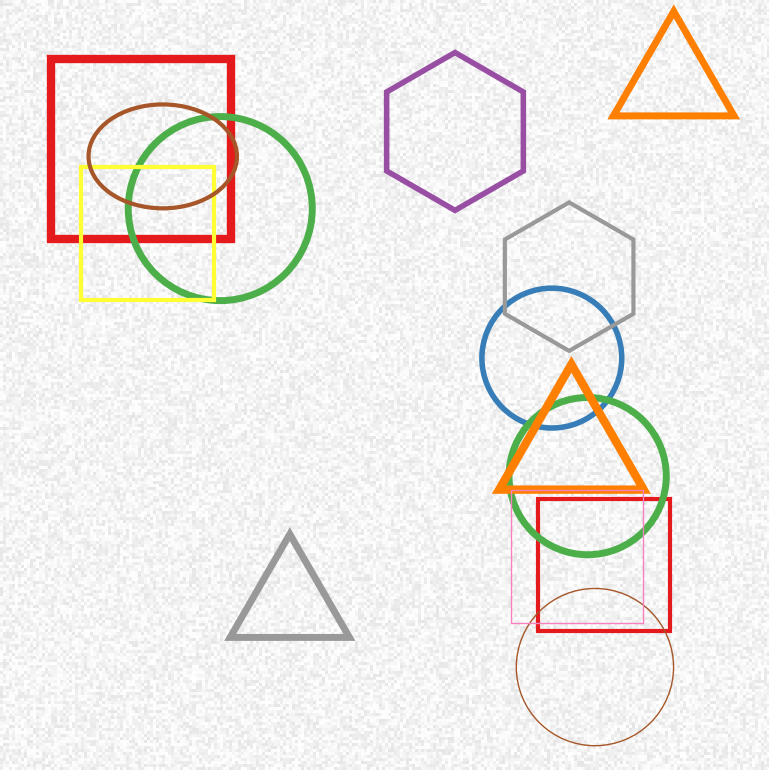[{"shape": "square", "thickness": 3, "radius": 0.58, "center": [0.183, 0.806]}, {"shape": "square", "thickness": 1.5, "radius": 0.43, "center": [0.785, 0.266]}, {"shape": "circle", "thickness": 2, "radius": 0.45, "center": [0.717, 0.535]}, {"shape": "circle", "thickness": 2.5, "radius": 0.6, "center": [0.286, 0.729]}, {"shape": "circle", "thickness": 2.5, "radius": 0.51, "center": [0.763, 0.382]}, {"shape": "hexagon", "thickness": 2, "radius": 0.51, "center": [0.591, 0.829]}, {"shape": "triangle", "thickness": 2.5, "radius": 0.45, "center": [0.875, 0.895]}, {"shape": "triangle", "thickness": 3, "radius": 0.54, "center": [0.742, 0.418]}, {"shape": "square", "thickness": 1.5, "radius": 0.43, "center": [0.191, 0.697]}, {"shape": "oval", "thickness": 1.5, "radius": 0.48, "center": [0.211, 0.797]}, {"shape": "circle", "thickness": 0.5, "radius": 0.51, "center": [0.773, 0.134]}, {"shape": "square", "thickness": 0.5, "radius": 0.43, "center": [0.749, 0.277]}, {"shape": "triangle", "thickness": 2.5, "radius": 0.45, "center": [0.376, 0.217]}, {"shape": "hexagon", "thickness": 1.5, "radius": 0.48, "center": [0.739, 0.641]}]